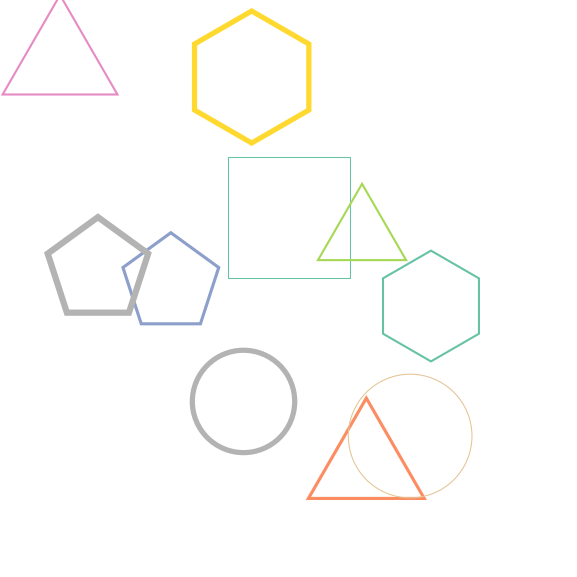[{"shape": "square", "thickness": 0.5, "radius": 0.53, "center": [0.5, 0.623]}, {"shape": "hexagon", "thickness": 1, "radius": 0.48, "center": [0.746, 0.469]}, {"shape": "triangle", "thickness": 1.5, "radius": 0.58, "center": [0.634, 0.194]}, {"shape": "pentagon", "thickness": 1.5, "radius": 0.44, "center": [0.296, 0.509]}, {"shape": "triangle", "thickness": 1, "radius": 0.57, "center": [0.104, 0.893]}, {"shape": "triangle", "thickness": 1, "radius": 0.44, "center": [0.627, 0.593]}, {"shape": "hexagon", "thickness": 2.5, "radius": 0.57, "center": [0.436, 0.866]}, {"shape": "circle", "thickness": 0.5, "radius": 0.54, "center": [0.71, 0.244]}, {"shape": "circle", "thickness": 2.5, "radius": 0.44, "center": [0.422, 0.304]}, {"shape": "pentagon", "thickness": 3, "radius": 0.46, "center": [0.17, 0.532]}]